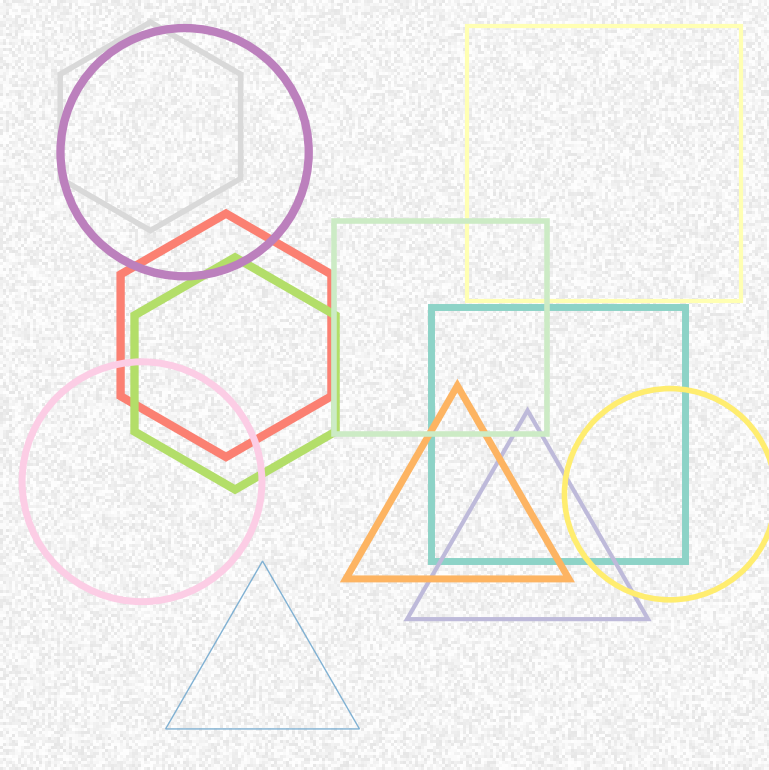[{"shape": "square", "thickness": 2.5, "radius": 0.83, "center": [0.725, 0.436]}, {"shape": "square", "thickness": 1.5, "radius": 0.89, "center": [0.784, 0.788]}, {"shape": "triangle", "thickness": 1.5, "radius": 0.9, "center": [0.685, 0.286]}, {"shape": "hexagon", "thickness": 3, "radius": 0.79, "center": [0.294, 0.565]}, {"shape": "triangle", "thickness": 0.5, "radius": 0.73, "center": [0.341, 0.126]}, {"shape": "triangle", "thickness": 2.5, "radius": 0.84, "center": [0.594, 0.332]}, {"shape": "hexagon", "thickness": 3, "radius": 0.75, "center": [0.305, 0.515]}, {"shape": "circle", "thickness": 2.5, "radius": 0.78, "center": [0.184, 0.374]}, {"shape": "hexagon", "thickness": 2, "radius": 0.68, "center": [0.195, 0.836]}, {"shape": "circle", "thickness": 3, "radius": 0.81, "center": [0.24, 0.802]}, {"shape": "square", "thickness": 2, "radius": 0.69, "center": [0.572, 0.575]}, {"shape": "circle", "thickness": 2, "radius": 0.69, "center": [0.87, 0.358]}]